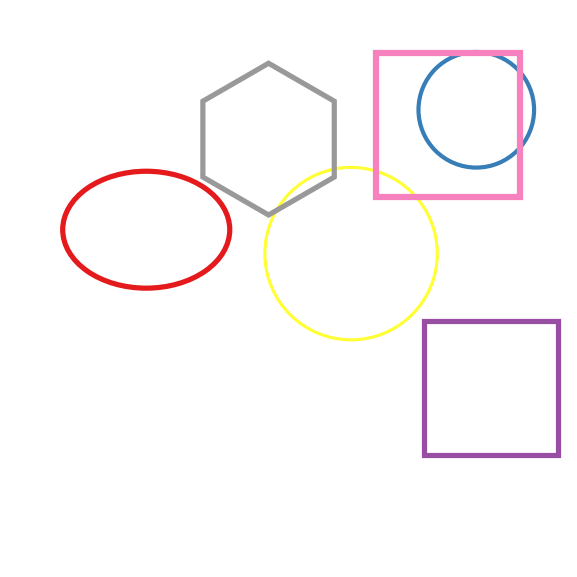[{"shape": "oval", "thickness": 2.5, "radius": 0.72, "center": [0.253, 0.601]}, {"shape": "circle", "thickness": 2, "radius": 0.5, "center": [0.825, 0.809]}, {"shape": "square", "thickness": 2.5, "radius": 0.58, "center": [0.85, 0.328]}, {"shape": "circle", "thickness": 1.5, "radius": 0.75, "center": [0.608, 0.56]}, {"shape": "square", "thickness": 3, "radius": 0.62, "center": [0.776, 0.783]}, {"shape": "hexagon", "thickness": 2.5, "radius": 0.66, "center": [0.465, 0.758]}]